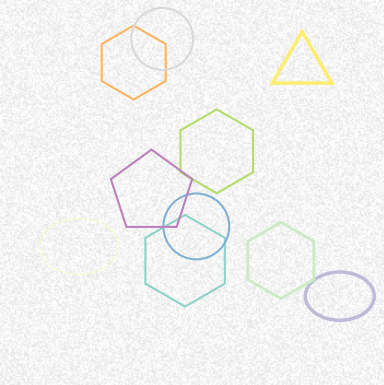[{"shape": "hexagon", "thickness": 1.5, "radius": 0.6, "center": [0.481, 0.323]}, {"shape": "oval", "thickness": 0.5, "radius": 0.52, "center": [0.206, 0.36]}, {"shape": "oval", "thickness": 2.5, "radius": 0.45, "center": [0.883, 0.231]}, {"shape": "circle", "thickness": 1.5, "radius": 0.43, "center": [0.51, 0.412]}, {"shape": "hexagon", "thickness": 1.5, "radius": 0.48, "center": [0.347, 0.838]}, {"shape": "hexagon", "thickness": 1.5, "radius": 0.54, "center": [0.563, 0.607]}, {"shape": "circle", "thickness": 1.5, "radius": 0.4, "center": [0.421, 0.899]}, {"shape": "pentagon", "thickness": 1.5, "radius": 0.56, "center": [0.394, 0.5]}, {"shape": "hexagon", "thickness": 2, "radius": 0.5, "center": [0.729, 0.324]}, {"shape": "triangle", "thickness": 2.5, "radius": 0.45, "center": [0.785, 0.829]}]